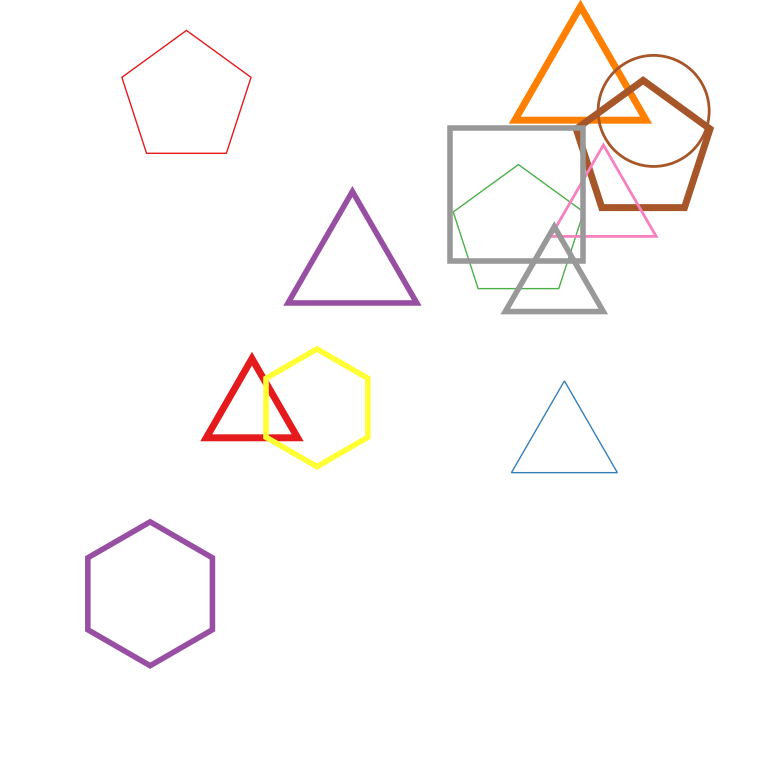[{"shape": "pentagon", "thickness": 0.5, "radius": 0.44, "center": [0.242, 0.872]}, {"shape": "triangle", "thickness": 2.5, "radius": 0.34, "center": [0.327, 0.466]}, {"shape": "triangle", "thickness": 0.5, "radius": 0.4, "center": [0.733, 0.426]}, {"shape": "pentagon", "thickness": 0.5, "radius": 0.45, "center": [0.673, 0.697]}, {"shape": "triangle", "thickness": 2, "radius": 0.48, "center": [0.458, 0.655]}, {"shape": "hexagon", "thickness": 2, "radius": 0.47, "center": [0.195, 0.229]}, {"shape": "triangle", "thickness": 2.5, "radius": 0.49, "center": [0.754, 0.893]}, {"shape": "hexagon", "thickness": 2, "radius": 0.38, "center": [0.412, 0.47]}, {"shape": "circle", "thickness": 1, "radius": 0.36, "center": [0.849, 0.856]}, {"shape": "pentagon", "thickness": 2.5, "radius": 0.46, "center": [0.835, 0.804]}, {"shape": "triangle", "thickness": 1, "radius": 0.4, "center": [0.784, 0.733]}, {"shape": "square", "thickness": 2, "radius": 0.43, "center": [0.67, 0.747]}, {"shape": "triangle", "thickness": 2, "radius": 0.37, "center": [0.72, 0.632]}]